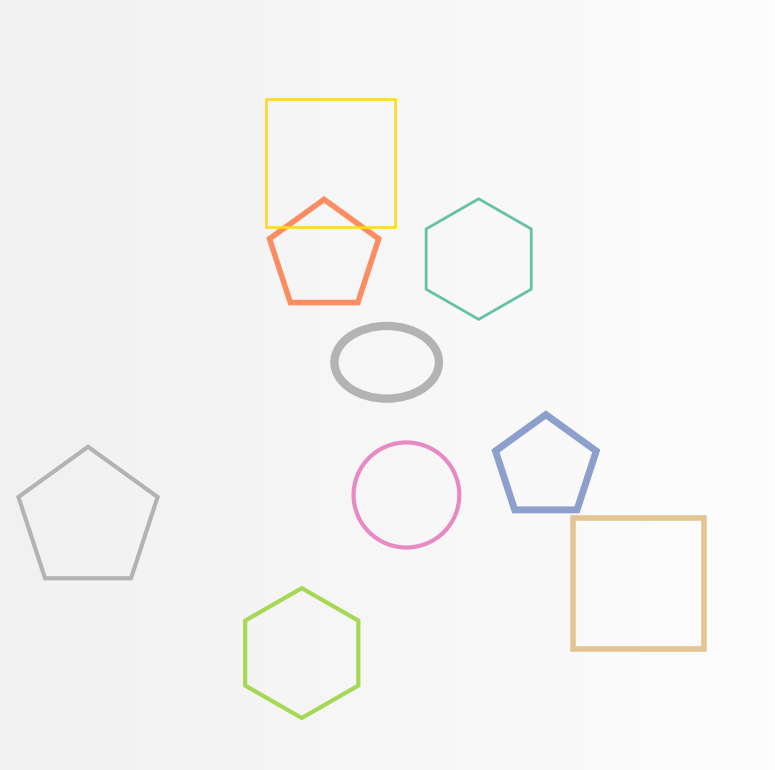[{"shape": "hexagon", "thickness": 1, "radius": 0.39, "center": [0.618, 0.664]}, {"shape": "pentagon", "thickness": 2, "radius": 0.37, "center": [0.418, 0.667]}, {"shape": "pentagon", "thickness": 2.5, "radius": 0.34, "center": [0.704, 0.393]}, {"shape": "circle", "thickness": 1.5, "radius": 0.34, "center": [0.524, 0.357]}, {"shape": "hexagon", "thickness": 1.5, "radius": 0.42, "center": [0.389, 0.152]}, {"shape": "square", "thickness": 1, "radius": 0.41, "center": [0.426, 0.788]}, {"shape": "square", "thickness": 2, "radius": 0.42, "center": [0.824, 0.243]}, {"shape": "pentagon", "thickness": 1.5, "radius": 0.47, "center": [0.114, 0.325]}, {"shape": "oval", "thickness": 3, "radius": 0.34, "center": [0.499, 0.529]}]